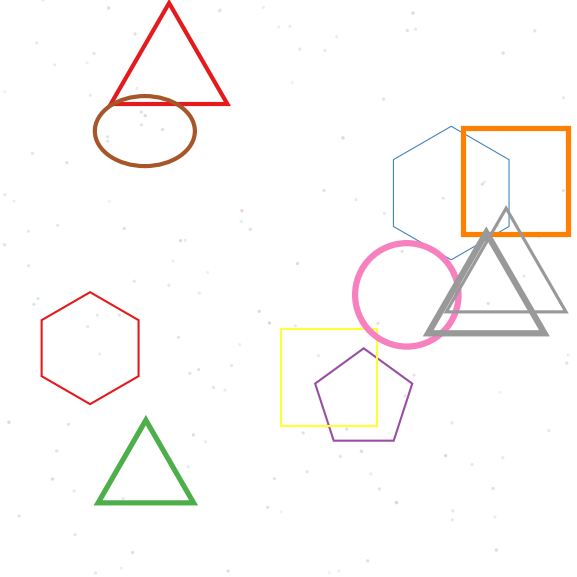[{"shape": "hexagon", "thickness": 1, "radius": 0.48, "center": [0.156, 0.396]}, {"shape": "triangle", "thickness": 2, "radius": 0.58, "center": [0.293, 0.877]}, {"shape": "hexagon", "thickness": 0.5, "radius": 0.58, "center": [0.781, 0.665]}, {"shape": "triangle", "thickness": 2.5, "radius": 0.48, "center": [0.253, 0.176]}, {"shape": "pentagon", "thickness": 1, "radius": 0.44, "center": [0.63, 0.308]}, {"shape": "square", "thickness": 2.5, "radius": 0.46, "center": [0.892, 0.686]}, {"shape": "square", "thickness": 1, "radius": 0.42, "center": [0.57, 0.345]}, {"shape": "oval", "thickness": 2, "radius": 0.43, "center": [0.251, 0.772]}, {"shape": "circle", "thickness": 3, "radius": 0.45, "center": [0.704, 0.489]}, {"shape": "triangle", "thickness": 3, "radius": 0.58, "center": [0.842, 0.48]}, {"shape": "triangle", "thickness": 1.5, "radius": 0.6, "center": [0.876, 0.519]}]